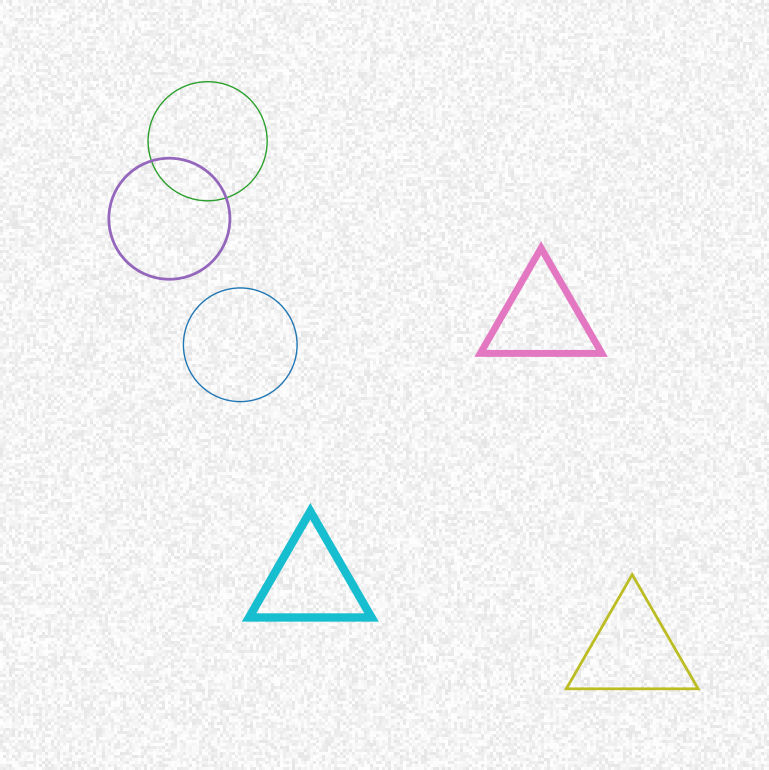[{"shape": "circle", "thickness": 0.5, "radius": 0.37, "center": [0.312, 0.552]}, {"shape": "circle", "thickness": 0.5, "radius": 0.39, "center": [0.27, 0.817]}, {"shape": "circle", "thickness": 1, "radius": 0.39, "center": [0.22, 0.716]}, {"shape": "triangle", "thickness": 2.5, "radius": 0.46, "center": [0.703, 0.587]}, {"shape": "triangle", "thickness": 1, "radius": 0.49, "center": [0.821, 0.155]}, {"shape": "triangle", "thickness": 3, "radius": 0.46, "center": [0.403, 0.244]}]